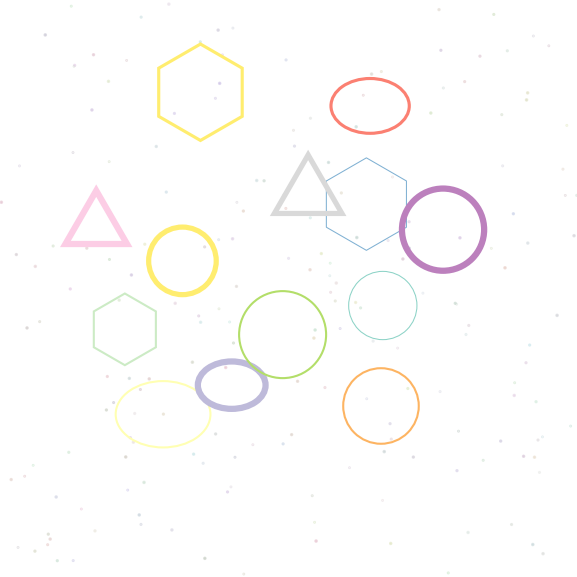[{"shape": "circle", "thickness": 0.5, "radius": 0.3, "center": [0.663, 0.47]}, {"shape": "oval", "thickness": 1, "radius": 0.41, "center": [0.282, 0.282]}, {"shape": "oval", "thickness": 3, "radius": 0.29, "center": [0.401, 0.332]}, {"shape": "oval", "thickness": 1.5, "radius": 0.34, "center": [0.641, 0.816]}, {"shape": "hexagon", "thickness": 0.5, "radius": 0.4, "center": [0.634, 0.646]}, {"shape": "circle", "thickness": 1, "radius": 0.33, "center": [0.66, 0.296]}, {"shape": "circle", "thickness": 1, "radius": 0.38, "center": [0.489, 0.42]}, {"shape": "triangle", "thickness": 3, "radius": 0.31, "center": [0.167, 0.607]}, {"shape": "triangle", "thickness": 2.5, "radius": 0.34, "center": [0.534, 0.663]}, {"shape": "circle", "thickness": 3, "radius": 0.36, "center": [0.767, 0.601]}, {"shape": "hexagon", "thickness": 1, "radius": 0.31, "center": [0.216, 0.429]}, {"shape": "hexagon", "thickness": 1.5, "radius": 0.42, "center": [0.347, 0.839]}, {"shape": "circle", "thickness": 2.5, "radius": 0.29, "center": [0.316, 0.547]}]